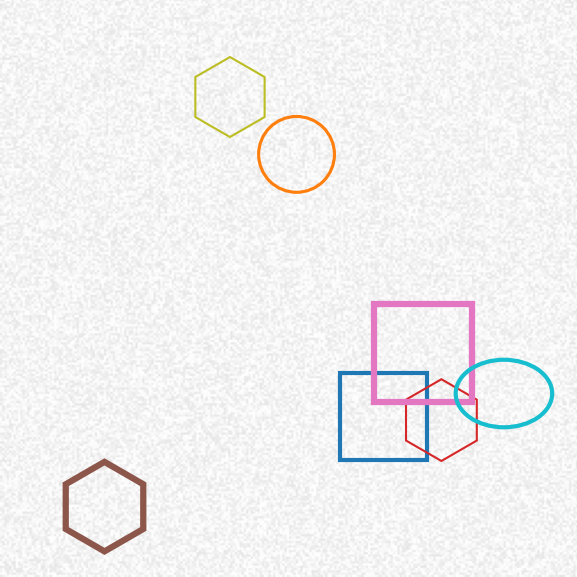[{"shape": "square", "thickness": 2, "radius": 0.38, "center": [0.664, 0.278]}, {"shape": "circle", "thickness": 1.5, "radius": 0.33, "center": [0.513, 0.732]}, {"shape": "hexagon", "thickness": 1, "radius": 0.35, "center": [0.764, 0.272]}, {"shape": "hexagon", "thickness": 3, "radius": 0.39, "center": [0.181, 0.122]}, {"shape": "square", "thickness": 3, "radius": 0.42, "center": [0.732, 0.387]}, {"shape": "hexagon", "thickness": 1, "radius": 0.35, "center": [0.398, 0.831]}, {"shape": "oval", "thickness": 2, "radius": 0.42, "center": [0.873, 0.318]}]